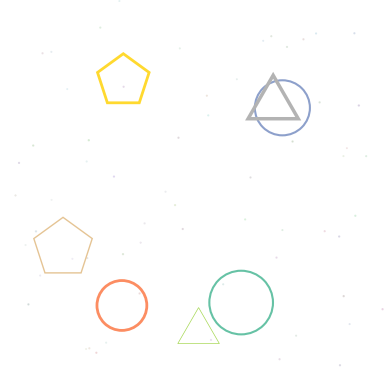[{"shape": "circle", "thickness": 1.5, "radius": 0.41, "center": [0.626, 0.214]}, {"shape": "circle", "thickness": 2, "radius": 0.32, "center": [0.317, 0.207]}, {"shape": "circle", "thickness": 1.5, "radius": 0.36, "center": [0.733, 0.72]}, {"shape": "triangle", "thickness": 0.5, "radius": 0.31, "center": [0.516, 0.139]}, {"shape": "pentagon", "thickness": 2, "radius": 0.35, "center": [0.32, 0.79]}, {"shape": "pentagon", "thickness": 1, "radius": 0.4, "center": [0.164, 0.356]}, {"shape": "triangle", "thickness": 2.5, "radius": 0.38, "center": [0.71, 0.729]}]